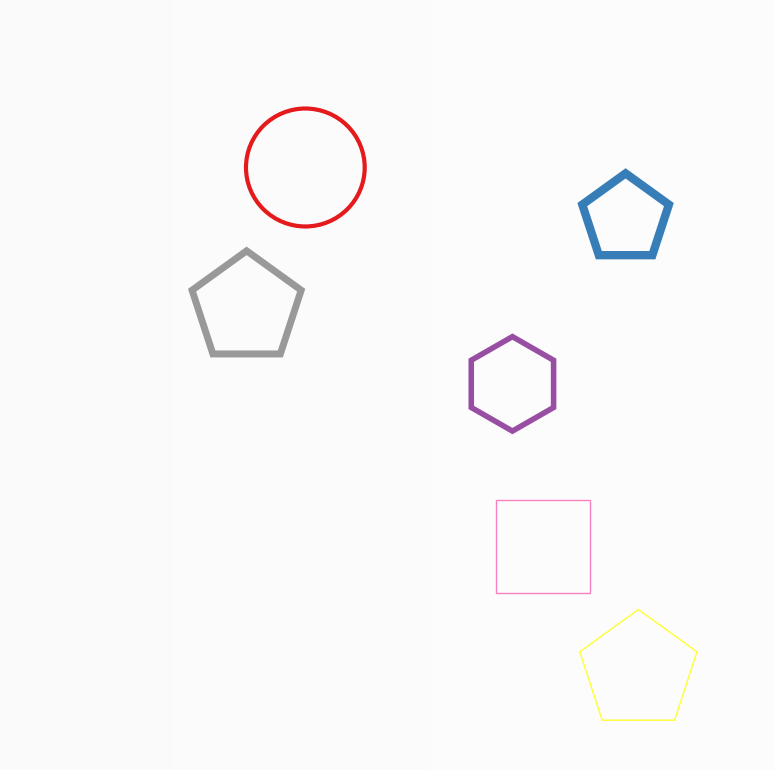[{"shape": "circle", "thickness": 1.5, "radius": 0.38, "center": [0.394, 0.782]}, {"shape": "pentagon", "thickness": 3, "radius": 0.29, "center": [0.807, 0.716]}, {"shape": "hexagon", "thickness": 2, "radius": 0.31, "center": [0.661, 0.501]}, {"shape": "pentagon", "thickness": 0.5, "radius": 0.4, "center": [0.824, 0.129]}, {"shape": "square", "thickness": 0.5, "radius": 0.3, "center": [0.701, 0.29]}, {"shape": "pentagon", "thickness": 2.5, "radius": 0.37, "center": [0.318, 0.6]}]